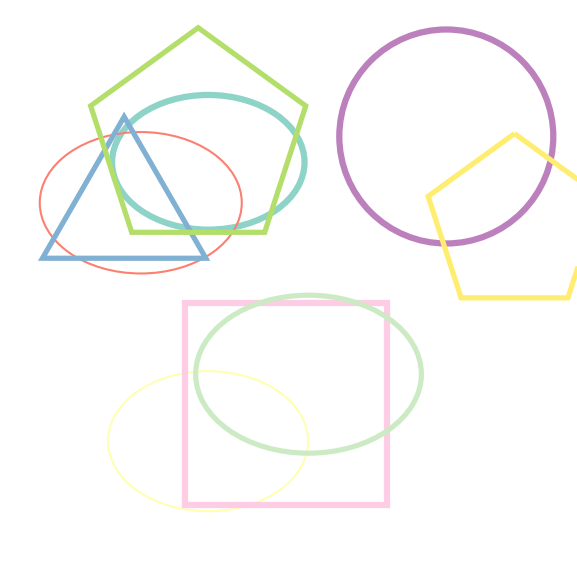[{"shape": "oval", "thickness": 3, "radius": 0.83, "center": [0.361, 0.718]}, {"shape": "oval", "thickness": 1, "radius": 0.87, "center": [0.36, 0.235]}, {"shape": "oval", "thickness": 1, "radius": 0.87, "center": [0.244, 0.648]}, {"shape": "triangle", "thickness": 2.5, "radius": 0.82, "center": [0.215, 0.634]}, {"shape": "pentagon", "thickness": 2.5, "radius": 0.98, "center": [0.343, 0.755]}, {"shape": "square", "thickness": 3, "radius": 0.87, "center": [0.495, 0.299]}, {"shape": "circle", "thickness": 3, "radius": 0.93, "center": [0.773, 0.763]}, {"shape": "oval", "thickness": 2.5, "radius": 0.98, "center": [0.534, 0.351]}, {"shape": "pentagon", "thickness": 2.5, "radius": 0.79, "center": [0.891, 0.611]}]